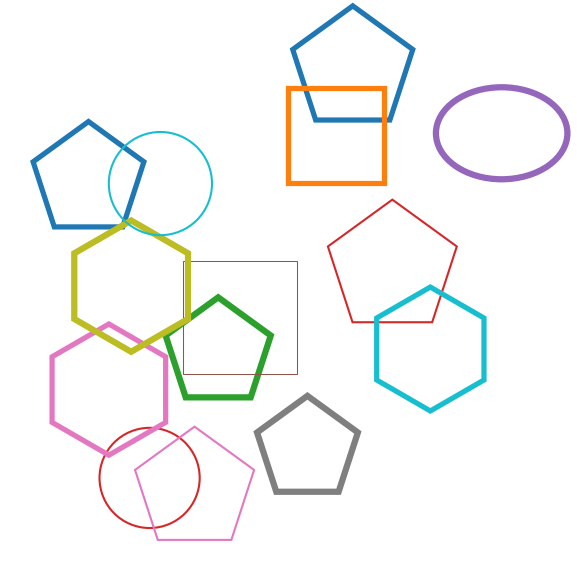[{"shape": "pentagon", "thickness": 2.5, "radius": 0.55, "center": [0.611, 0.88]}, {"shape": "pentagon", "thickness": 2.5, "radius": 0.5, "center": [0.153, 0.688]}, {"shape": "square", "thickness": 2.5, "radius": 0.41, "center": [0.582, 0.764]}, {"shape": "pentagon", "thickness": 3, "radius": 0.48, "center": [0.378, 0.389]}, {"shape": "circle", "thickness": 1, "radius": 0.43, "center": [0.259, 0.172]}, {"shape": "pentagon", "thickness": 1, "radius": 0.59, "center": [0.679, 0.536]}, {"shape": "oval", "thickness": 3, "radius": 0.57, "center": [0.869, 0.768]}, {"shape": "square", "thickness": 0.5, "radius": 0.49, "center": [0.415, 0.45]}, {"shape": "pentagon", "thickness": 1, "radius": 0.54, "center": [0.337, 0.152]}, {"shape": "hexagon", "thickness": 2.5, "radius": 0.57, "center": [0.189, 0.325]}, {"shape": "pentagon", "thickness": 3, "radius": 0.46, "center": [0.532, 0.222]}, {"shape": "hexagon", "thickness": 3, "radius": 0.57, "center": [0.227, 0.504]}, {"shape": "circle", "thickness": 1, "radius": 0.45, "center": [0.278, 0.681]}, {"shape": "hexagon", "thickness": 2.5, "radius": 0.54, "center": [0.745, 0.395]}]